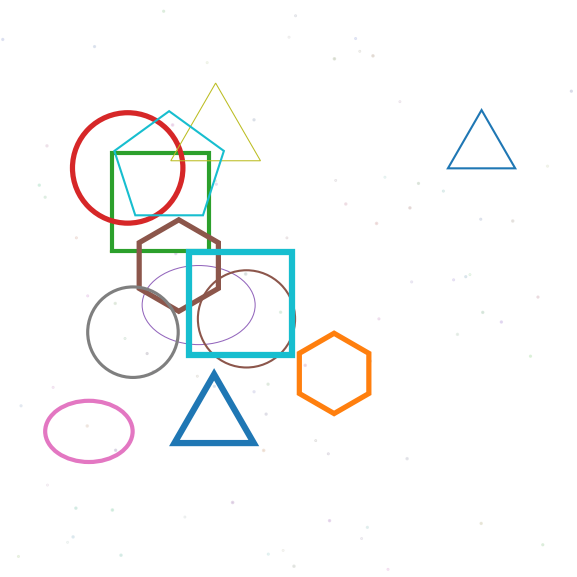[{"shape": "triangle", "thickness": 3, "radius": 0.4, "center": [0.371, 0.272]}, {"shape": "triangle", "thickness": 1, "radius": 0.34, "center": [0.834, 0.741]}, {"shape": "hexagon", "thickness": 2.5, "radius": 0.35, "center": [0.579, 0.353]}, {"shape": "square", "thickness": 2, "radius": 0.42, "center": [0.278, 0.65]}, {"shape": "circle", "thickness": 2.5, "radius": 0.48, "center": [0.221, 0.708]}, {"shape": "oval", "thickness": 0.5, "radius": 0.49, "center": [0.344, 0.471]}, {"shape": "circle", "thickness": 1, "radius": 0.42, "center": [0.427, 0.447]}, {"shape": "hexagon", "thickness": 2.5, "radius": 0.4, "center": [0.31, 0.539]}, {"shape": "oval", "thickness": 2, "radius": 0.38, "center": [0.154, 0.252]}, {"shape": "circle", "thickness": 1.5, "radius": 0.39, "center": [0.23, 0.424]}, {"shape": "triangle", "thickness": 0.5, "radius": 0.45, "center": [0.373, 0.766]}, {"shape": "square", "thickness": 3, "radius": 0.45, "center": [0.417, 0.473]}, {"shape": "pentagon", "thickness": 1, "radius": 0.5, "center": [0.293, 0.707]}]